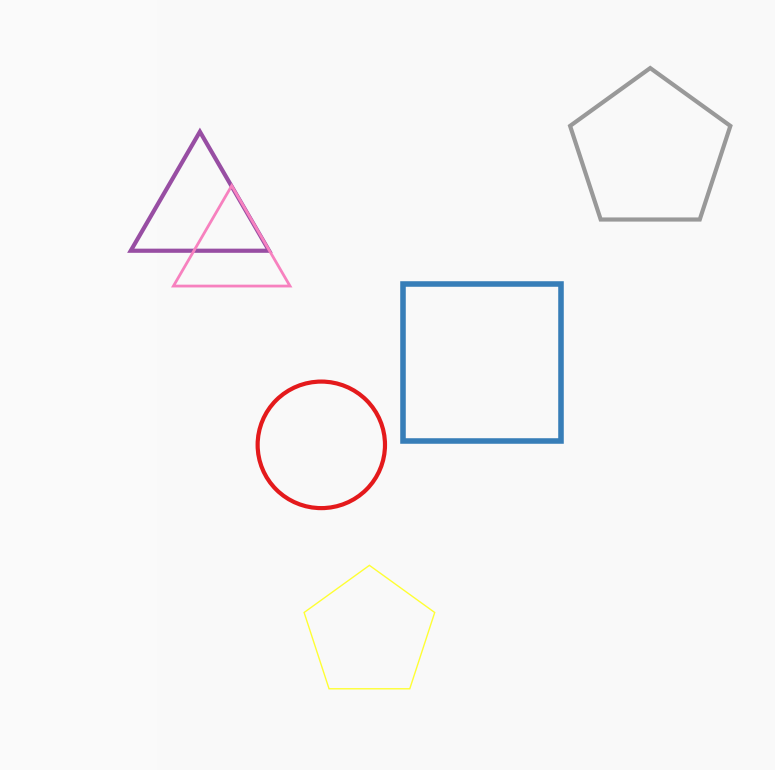[{"shape": "circle", "thickness": 1.5, "radius": 0.41, "center": [0.415, 0.422]}, {"shape": "square", "thickness": 2, "radius": 0.51, "center": [0.621, 0.529]}, {"shape": "triangle", "thickness": 1.5, "radius": 0.52, "center": [0.258, 0.726]}, {"shape": "pentagon", "thickness": 0.5, "radius": 0.44, "center": [0.477, 0.177]}, {"shape": "triangle", "thickness": 1, "radius": 0.43, "center": [0.299, 0.672]}, {"shape": "pentagon", "thickness": 1.5, "radius": 0.54, "center": [0.839, 0.803]}]